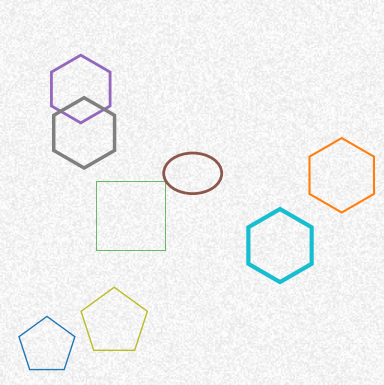[{"shape": "pentagon", "thickness": 1, "radius": 0.38, "center": [0.122, 0.102]}, {"shape": "hexagon", "thickness": 1.5, "radius": 0.48, "center": [0.888, 0.545]}, {"shape": "square", "thickness": 0.5, "radius": 0.45, "center": [0.34, 0.44]}, {"shape": "hexagon", "thickness": 2, "radius": 0.44, "center": [0.21, 0.769]}, {"shape": "oval", "thickness": 2, "radius": 0.38, "center": [0.501, 0.55]}, {"shape": "hexagon", "thickness": 2.5, "radius": 0.46, "center": [0.219, 0.655]}, {"shape": "pentagon", "thickness": 1, "radius": 0.45, "center": [0.297, 0.163]}, {"shape": "hexagon", "thickness": 3, "radius": 0.47, "center": [0.727, 0.362]}]